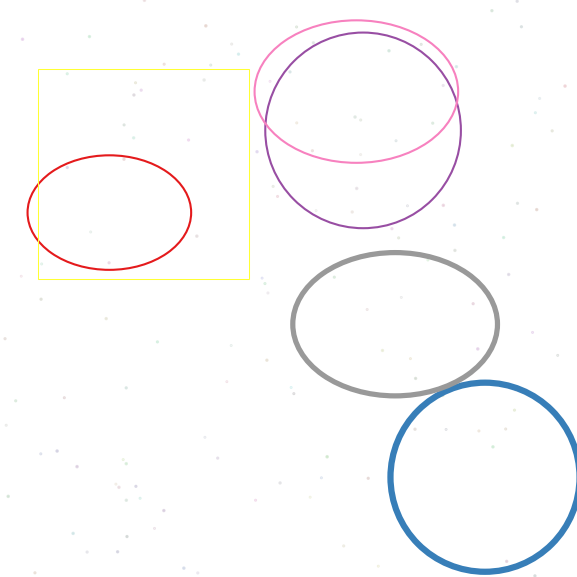[{"shape": "oval", "thickness": 1, "radius": 0.71, "center": [0.189, 0.631]}, {"shape": "circle", "thickness": 3, "radius": 0.82, "center": [0.84, 0.173]}, {"shape": "circle", "thickness": 1, "radius": 0.85, "center": [0.629, 0.773]}, {"shape": "square", "thickness": 0.5, "radius": 0.91, "center": [0.249, 0.698]}, {"shape": "oval", "thickness": 1, "radius": 0.88, "center": [0.617, 0.841]}, {"shape": "oval", "thickness": 2.5, "radius": 0.89, "center": [0.684, 0.438]}]